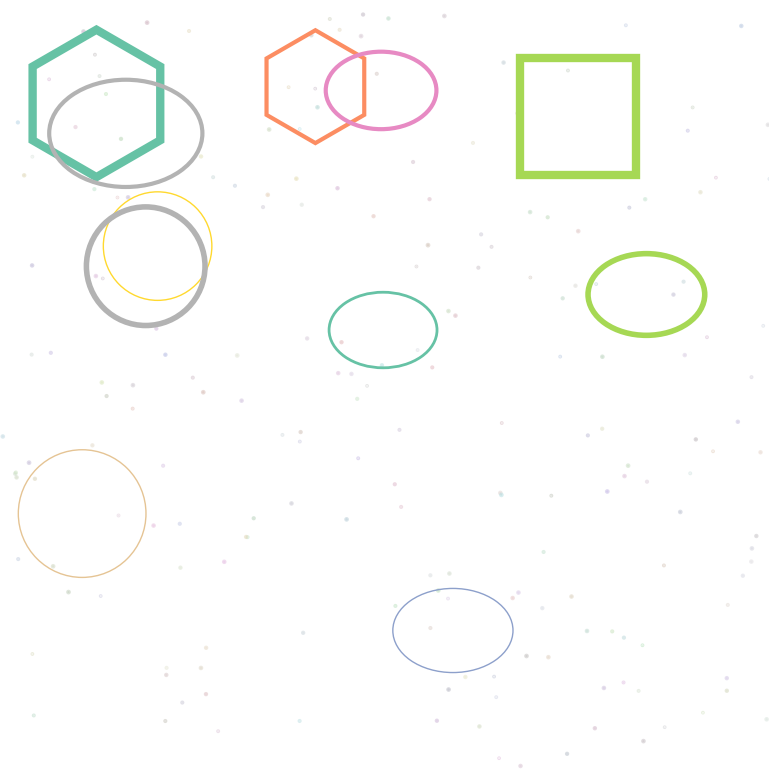[{"shape": "oval", "thickness": 1, "radius": 0.35, "center": [0.497, 0.571]}, {"shape": "hexagon", "thickness": 3, "radius": 0.48, "center": [0.125, 0.866]}, {"shape": "hexagon", "thickness": 1.5, "radius": 0.37, "center": [0.41, 0.887]}, {"shape": "oval", "thickness": 0.5, "radius": 0.39, "center": [0.588, 0.181]}, {"shape": "oval", "thickness": 1.5, "radius": 0.36, "center": [0.495, 0.883]}, {"shape": "oval", "thickness": 2, "radius": 0.38, "center": [0.839, 0.618]}, {"shape": "square", "thickness": 3, "radius": 0.38, "center": [0.751, 0.848]}, {"shape": "circle", "thickness": 0.5, "radius": 0.35, "center": [0.205, 0.68]}, {"shape": "circle", "thickness": 0.5, "radius": 0.41, "center": [0.107, 0.333]}, {"shape": "circle", "thickness": 2, "radius": 0.39, "center": [0.189, 0.654]}, {"shape": "oval", "thickness": 1.5, "radius": 0.5, "center": [0.163, 0.827]}]